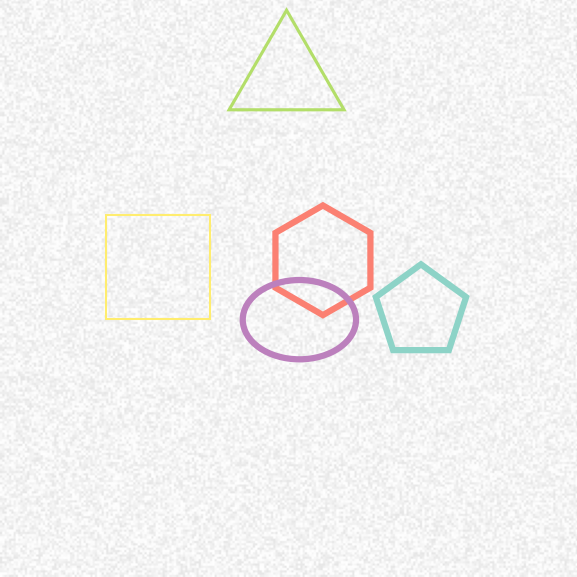[{"shape": "pentagon", "thickness": 3, "radius": 0.41, "center": [0.729, 0.459]}, {"shape": "hexagon", "thickness": 3, "radius": 0.47, "center": [0.559, 0.548]}, {"shape": "triangle", "thickness": 1.5, "radius": 0.57, "center": [0.496, 0.866]}, {"shape": "oval", "thickness": 3, "radius": 0.49, "center": [0.518, 0.446]}, {"shape": "square", "thickness": 1, "radius": 0.45, "center": [0.274, 0.537]}]